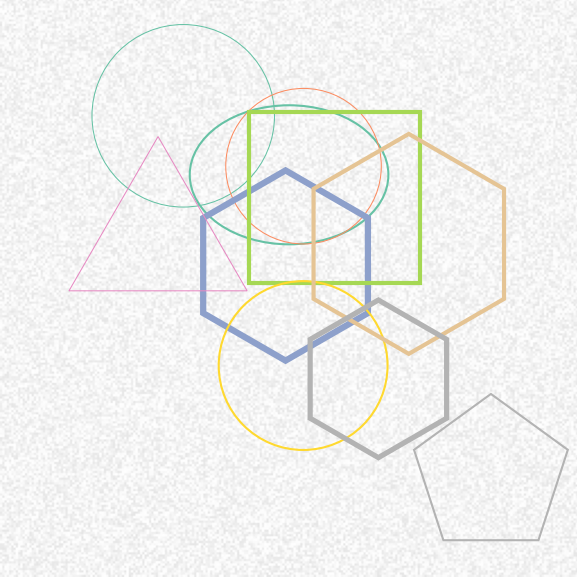[{"shape": "circle", "thickness": 0.5, "radius": 0.79, "center": [0.317, 0.799]}, {"shape": "oval", "thickness": 1, "radius": 0.86, "center": [0.501, 0.696]}, {"shape": "circle", "thickness": 0.5, "radius": 0.67, "center": [0.526, 0.711]}, {"shape": "hexagon", "thickness": 3, "radius": 0.82, "center": [0.494, 0.539]}, {"shape": "triangle", "thickness": 0.5, "radius": 0.89, "center": [0.274, 0.585]}, {"shape": "square", "thickness": 2, "radius": 0.74, "center": [0.58, 0.657]}, {"shape": "circle", "thickness": 1, "radius": 0.73, "center": [0.525, 0.366]}, {"shape": "hexagon", "thickness": 2, "radius": 0.95, "center": [0.708, 0.577]}, {"shape": "hexagon", "thickness": 2.5, "radius": 0.68, "center": [0.655, 0.343]}, {"shape": "pentagon", "thickness": 1, "radius": 0.7, "center": [0.85, 0.177]}]